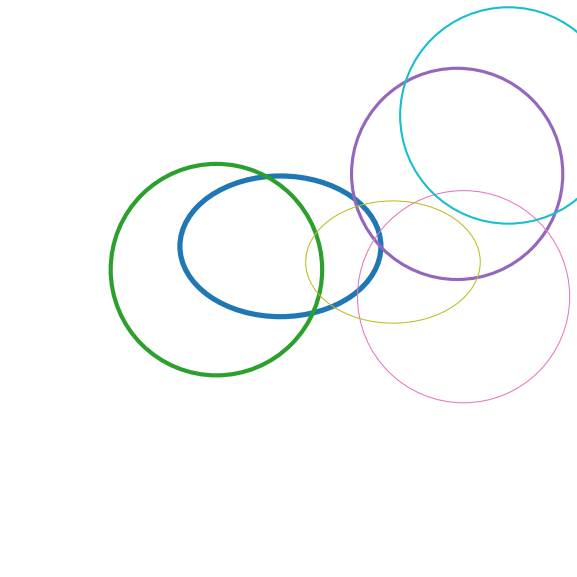[{"shape": "oval", "thickness": 2.5, "radius": 0.87, "center": [0.486, 0.573]}, {"shape": "circle", "thickness": 2, "radius": 0.92, "center": [0.375, 0.532]}, {"shape": "circle", "thickness": 1.5, "radius": 0.91, "center": [0.792, 0.698]}, {"shape": "circle", "thickness": 0.5, "radius": 0.92, "center": [0.803, 0.485]}, {"shape": "oval", "thickness": 0.5, "radius": 0.76, "center": [0.68, 0.545]}, {"shape": "circle", "thickness": 1, "radius": 0.94, "center": [0.88, 0.799]}]